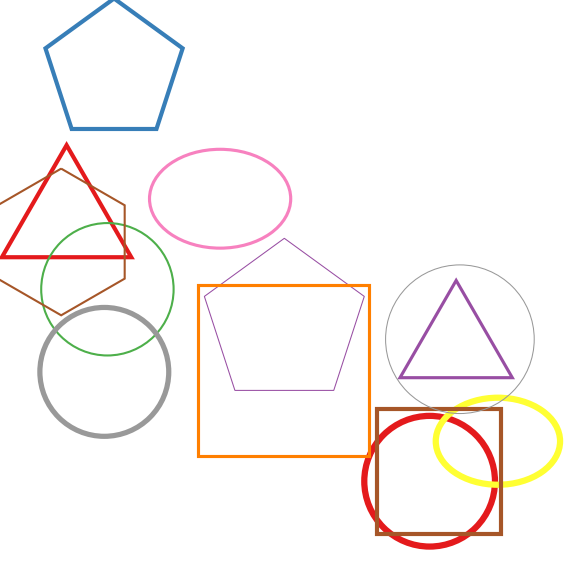[{"shape": "triangle", "thickness": 2, "radius": 0.65, "center": [0.115, 0.618]}, {"shape": "circle", "thickness": 3, "radius": 0.57, "center": [0.744, 0.166]}, {"shape": "pentagon", "thickness": 2, "radius": 0.62, "center": [0.197, 0.877]}, {"shape": "circle", "thickness": 1, "radius": 0.57, "center": [0.186, 0.498]}, {"shape": "triangle", "thickness": 1.5, "radius": 0.56, "center": [0.79, 0.401]}, {"shape": "pentagon", "thickness": 0.5, "radius": 0.73, "center": [0.492, 0.441]}, {"shape": "square", "thickness": 1.5, "radius": 0.74, "center": [0.491, 0.358]}, {"shape": "oval", "thickness": 3, "radius": 0.54, "center": [0.862, 0.235]}, {"shape": "square", "thickness": 2, "radius": 0.54, "center": [0.761, 0.183]}, {"shape": "hexagon", "thickness": 1, "radius": 0.64, "center": [0.106, 0.58]}, {"shape": "oval", "thickness": 1.5, "radius": 0.61, "center": [0.381, 0.655]}, {"shape": "circle", "thickness": 0.5, "radius": 0.64, "center": [0.796, 0.412]}, {"shape": "circle", "thickness": 2.5, "radius": 0.56, "center": [0.181, 0.355]}]